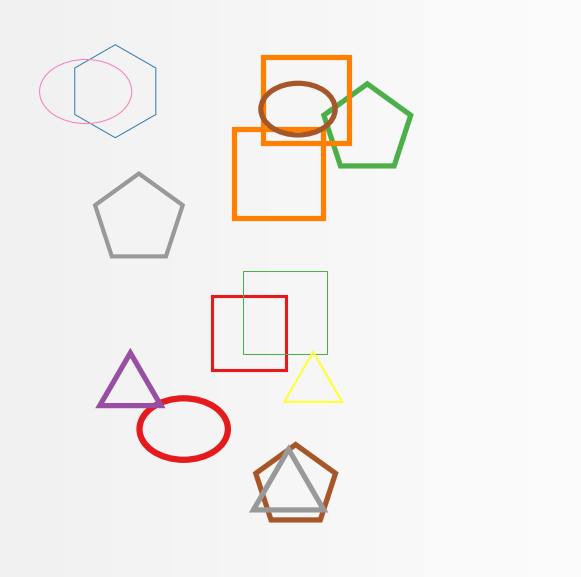[{"shape": "oval", "thickness": 3, "radius": 0.38, "center": [0.316, 0.256]}, {"shape": "square", "thickness": 1.5, "radius": 0.32, "center": [0.429, 0.422]}, {"shape": "hexagon", "thickness": 0.5, "radius": 0.4, "center": [0.198, 0.841]}, {"shape": "pentagon", "thickness": 2.5, "radius": 0.39, "center": [0.632, 0.775]}, {"shape": "square", "thickness": 0.5, "radius": 0.36, "center": [0.49, 0.459]}, {"shape": "triangle", "thickness": 2.5, "radius": 0.3, "center": [0.224, 0.327]}, {"shape": "square", "thickness": 2.5, "radius": 0.38, "center": [0.479, 0.699]}, {"shape": "square", "thickness": 2.5, "radius": 0.37, "center": [0.526, 0.826]}, {"shape": "triangle", "thickness": 1, "radius": 0.29, "center": [0.539, 0.332]}, {"shape": "pentagon", "thickness": 2.5, "radius": 0.36, "center": [0.509, 0.157]}, {"shape": "oval", "thickness": 2.5, "radius": 0.32, "center": [0.513, 0.81]}, {"shape": "oval", "thickness": 0.5, "radius": 0.4, "center": [0.147, 0.841]}, {"shape": "pentagon", "thickness": 2, "radius": 0.4, "center": [0.239, 0.619]}, {"shape": "triangle", "thickness": 2.5, "radius": 0.35, "center": [0.497, 0.151]}]